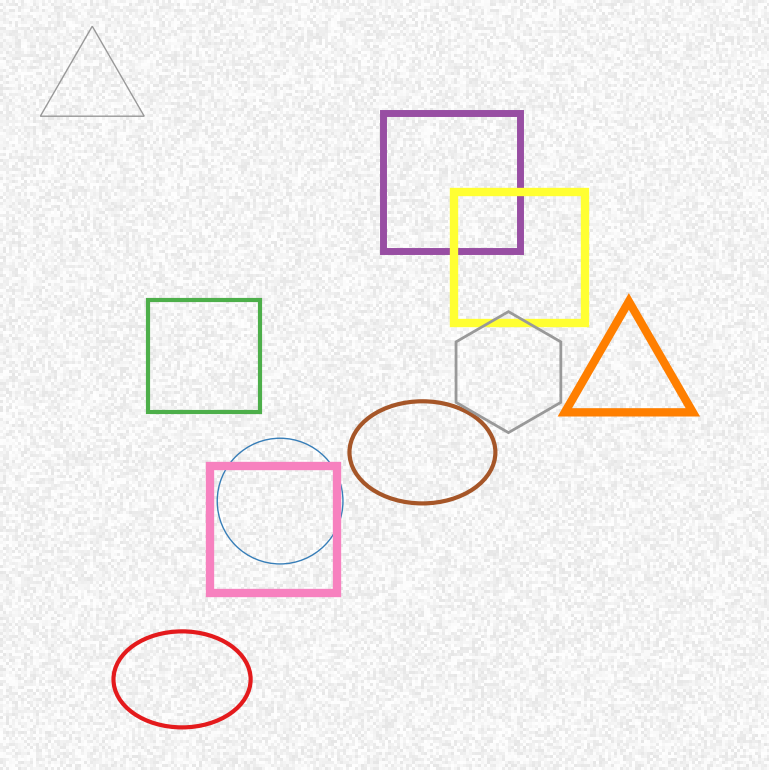[{"shape": "oval", "thickness": 1.5, "radius": 0.45, "center": [0.236, 0.118]}, {"shape": "circle", "thickness": 0.5, "radius": 0.41, "center": [0.364, 0.349]}, {"shape": "square", "thickness": 1.5, "radius": 0.36, "center": [0.265, 0.538]}, {"shape": "square", "thickness": 2.5, "radius": 0.45, "center": [0.587, 0.763]}, {"shape": "triangle", "thickness": 3, "radius": 0.48, "center": [0.817, 0.512]}, {"shape": "square", "thickness": 3, "radius": 0.43, "center": [0.675, 0.665]}, {"shape": "oval", "thickness": 1.5, "radius": 0.47, "center": [0.549, 0.413]}, {"shape": "square", "thickness": 3, "radius": 0.41, "center": [0.355, 0.312]}, {"shape": "triangle", "thickness": 0.5, "radius": 0.39, "center": [0.12, 0.888]}, {"shape": "hexagon", "thickness": 1, "radius": 0.39, "center": [0.66, 0.517]}]